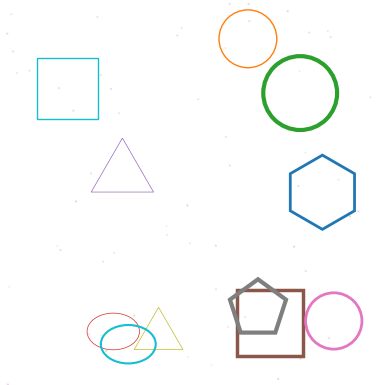[{"shape": "hexagon", "thickness": 2, "radius": 0.48, "center": [0.837, 0.501]}, {"shape": "circle", "thickness": 1, "radius": 0.38, "center": [0.644, 0.899]}, {"shape": "circle", "thickness": 3, "radius": 0.48, "center": [0.78, 0.758]}, {"shape": "oval", "thickness": 0.5, "radius": 0.34, "center": [0.294, 0.139]}, {"shape": "triangle", "thickness": 0.5, "radius": 0.47, "center": [0.318, 0.548]}, {"shape": "square", "thickness": 2.5, "radius": 0.43, "center": [0.701, 0.161]}, {"shape": "circle", "thickness": 2, "radius": 0.37, "center": [0.867, 0.166]}, {"shape": "pentagon", "thickness": 3, "radius": 0.38, "center": [0.67, 0.198]}, {"shape": "triangle", "thickness": 0.5, "radius": 0.37, "center": [0.412, 0.129]}, {"shape": "oval", "thickness": 1.5, "radius": 0.36, "center": [0.333, 0.106]}, {"shape": "square", "thickness": 1, "radius": 0.4, "center": [0.175, 0.771]}]